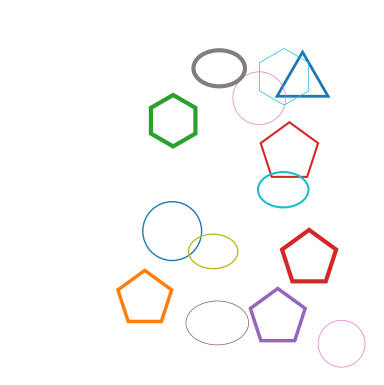[{"shape": "circle", "thickness": 1, "radius": 0.38, "center": [0.447, 0.4]}, {"shape": "triangle", "thickness": 2, "radius": 0.38, "center": [0.786, 0.788]}, {"shape": "pentagon", "thickness": 2.5, "radius": 0.37, "center": [0.376, 0.224]}, {"shape": "hexagon", "thickness": 3, "radius": 0.33, "center": [0.45, 0.687]}, {"shape": "pentagon", "thickness": 1.5, "radius": 0.39, "center": [0.752, 0.604]}, {"shape": "pentagon", "thickness": 3, "radius": 0.37, "center": [0.803, 0.329]}, {"shape": "pentagon", "thickness": 2.5, "radius": 0.37, "center": [0.722, 0.176]}, {"shape": "oval", "thickness": 0.5, "radius": 0.41, "center": [0.564, 0.161]}, {"shape": "circle", "thickness": 0.5, "radius": 0.3, "center": [0.887, 0.107]}, {"shape": "circle", "thickness": 0.5, "radius": 0.34, "center": [0.673, 0.745]}, {"shape": "oval", "thickness": 3, "radius": 0.33, "center": [0.569, 0.823]}, {"shape": "oval", "thickness": 1, "radius": 0.32, "center": [0.554, 0.347]}, {"shape": "hexagon", "thickness": 0.5, "radius": 0.37, "center": [0.738, 0.801]}, {"shape": "oval", "thickness": 1.5, "radius": 0.33, "center": [0.736, 0.507]}]